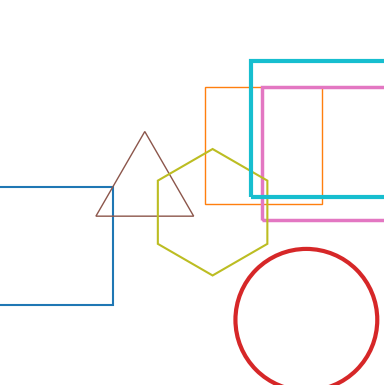[{"shape": "square", "thickness": 1.5, "radius": 0.76, "center": [0.139, 0.361]}, {"shape": "square", "thickness": 1, "radius": 0.76, "center": [0.685, 0.622]}, {"shape": "circle", "thickness": 3, "radius": 0.92, "center": [0.796, 0.169]}, {"shape": "triangle", "thickness": 1, "radius": 0.73, "center": [0.376, 0.512]}, {"shape": "square", "thickness": 2.5, "radius": 0.87, "center": [0.854, 0.601]}, {"shape": "hexagon", "thickness": 1.5, "radius": 0.82, "center": [0.552, 0.449]}, {"shape": "square", "thickness": 3, "radius": 0.88, "center": [0.829, 0.665]}]